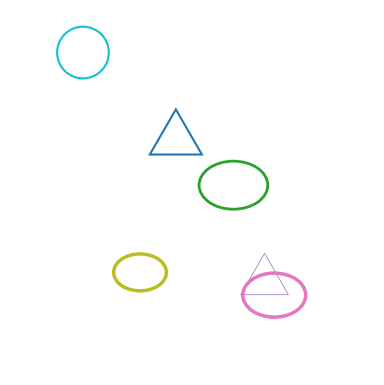[{"shape": "triangle", "thickness": 1.5, "radius": 0.39, "center": [0.457, 0.638]}, {"shape": "oval", "thickness": 2, "radius": 0.45, "center": [0.606, 0.519]}, {"shape": "triangle", "thickness": 0.5, "radius": 0.36, "center": [0.687, 0.27]}, {"shape": "oval", "thickness": 2.5, "radius": 0.41, "center": [0.712, 0.233]}, {"shape": "oval", "thickness": 2.5, "radius": 0.34, "center": [0.364, 0.292]}, {"shape": "circle", "thickness": 1.5, "radius": 0.34, "center": [0.216, 0.864]}]